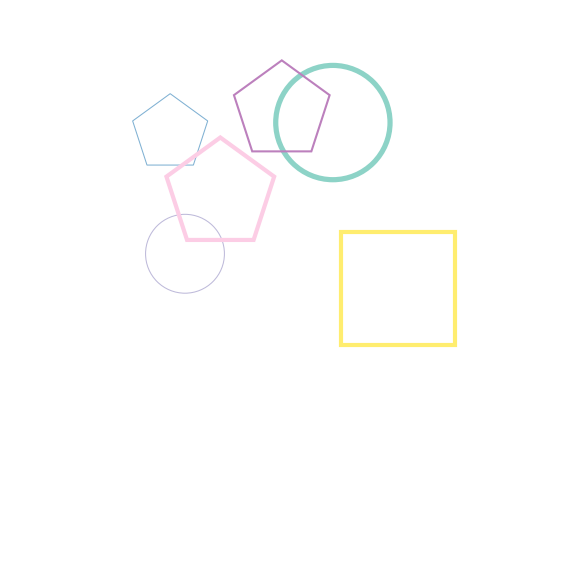[{"shape": "circle", "thickness": 2.5, "radius": 0.49, "center": [0.576, 0.787]}, {"shape": "circle", "thickness": 0.5, "radius": 0.34, "center": [0.32, 0.56]}, {"shape": "pentagon", "thickness": 0.5, "radius": 0.34, "center": [0.295, 0.769]}, {"shape": "pentagon", "thickness": 2, "radius": 0.49, "center": [0.381, 0.663]}, {"shape": "pentagon", "thickness": 1, "radius": 0.44, "center": [0.488, 0.807]}, {"shape": "square", "thickness": 2, "radius": 0.49, "center": [0.69, 0.5]}]